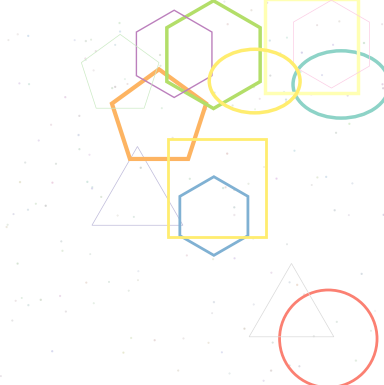[{"shape": "oval", "thickness": 2.5, "radius": 0.62, "center": [0.886, 0.781]}, {"shape": "square", "thickness": 2.5, "radius": 0.6, "center": [0.81, 0.881]}, {"shape": "triangle", "thickness": 0.5, "radius": 0.68, "center": [0.357, 0.483]}, {"shape": "circle", "thickness": 2, "radius": 0.63, "center": [0.853, 0.12]}, {"shape": "hexagon", "thickness": 2, "radius": 0.51, "center": [0.556, 0.439]}, {"shape": "pentagon", "thickness": 3, "radius": 0.64, "center": [0.413, 0.691]}, {"shape": "hexagon", "thickness": 2.5, "radius": 0.7, "center": [0.555, 0.858]}, {"shape": "hexagon", "thickness": 0.5, "radius": 0.57, "center": [0.861, 0.885]}, {"shape": "triangle", "thickness": 0.5, "radius": 0.64, "center": [0.757, 0.189]}, {"shape": "hexagon", "thickness": 1, "radius": 0.57, "center": [0.452, 0.86]}, {"shape": "pentagon", "thickness": 0.5, "radius": 0.53, "center": [0.312, 0.805]}, {"shape": "square", "thickness": 2, "radius": 0.64, "center": [0.563, 0.511]}, {"shape": "oval", "thickness": 2.5, "radius": 0.59, "center": [0.661, 0.789]}]